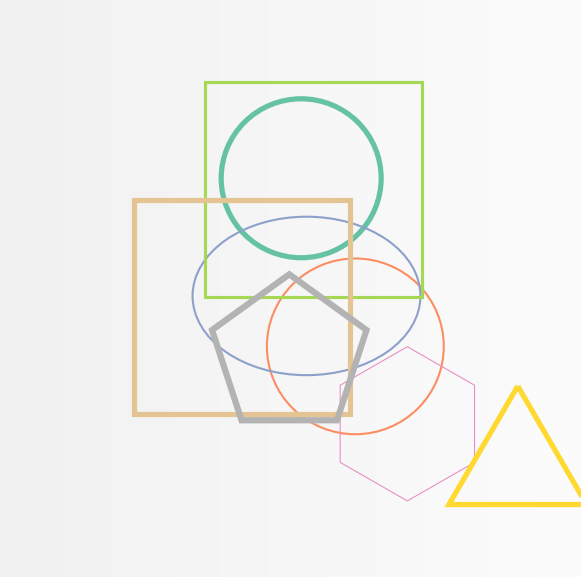[{"shape": "circle", "thickness": 2.5, "radius": 0.69, "center": [0.518, 0.69]}, {"shape": "circle", "thickness": 1, "radius": 0.76, "center": [0.611, 0.399]}, {"shape": "oval", "thickness": 1, "radius": 0.98, "center": [0.527, 0.487]}, {"shape": "hexagon", "thickness": 0.5, "radius": 0.67, "center": [0.701, 0.265]}, {"shape": "square", "thickness": 1.5, "radius": 0.93, "center": [0.539, 0.671]}, {"shape": "triangle", "thickness": 2.5, "radius": 0.68, "center": [0.891, 0.194]}, {"shape": "square", "thickness": 2.5, "radius": 0.93, "center": [0.416, 0.468]}, {"shape": "pentagon", "thickness": 3, "radius": 0.7, "center": [0.498, 0.384]}]